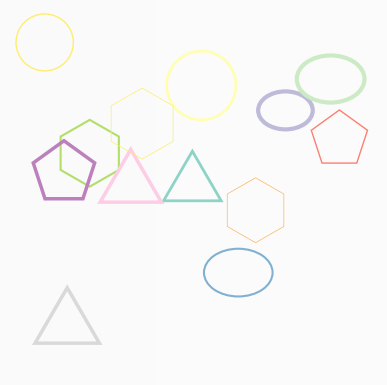[{"shape": "triangle", "thickness": 2, "radius": 0.43, "center": [0.496, 0.521]}, {"shape": "circle", "thickness": 2, "radius": 0.45, "center": [0.52, 0.778]}, {"shape": "oval", "thickness": 3, "radius": 0.35, "center": [0.737, 0.713]}, {"shape": "pentagon", "thickness": 1, "radius": 0.38, "center": [0.876, 0.638]}, {"shape": "oval", "thickness": 1.5, "radius": 0.44, "center": [0.615, 0.292]}, {"shape": "hexagon", "thickness": 0.5, "radius": 0.42, "center": [0.659, 0.454]}, {"shape": "hexagon", "thickness": 1.5, "radius": 0.43, "center": [0.232, 0.602]}, {"shape": "triangle", "thickness": 2.5, "radius": 0.46, "center": [0.337, 0.521]}, {"shape": "triangle", "thickness": 2.5, "radius": 0.48, "center": [0.173, 0.157]}, {"shape": "pentagon", "thickness": 2.5, "radius": 0.42, "center": [0.165, 0.551]}, {"shape": "oval", "thickness": 3, "radius": 0.44, "center": [0.853, 0.795]}, {"shape": "circle", "thickness": 1, "radius": 0.37, "center": [0.115, 0.89]}, {"shape": "hexagon", "thickness": 0.5, "radius": 0.46, "center": [0.367, 0.679]}]